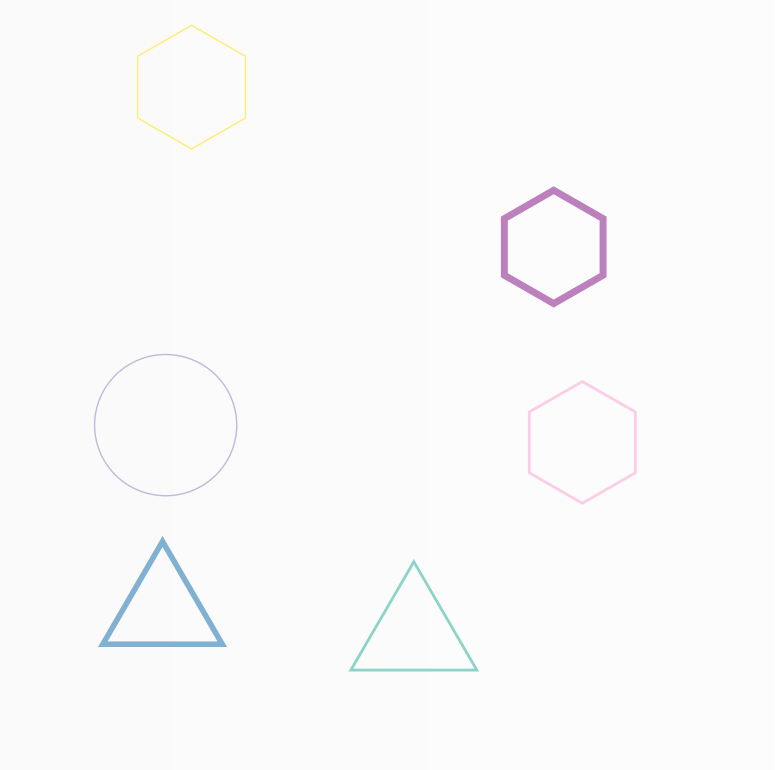[{"shape": "triangle", "thickness": 1, "radius": 0.47, "center": [0.534, 0.177]}, {"shape": "circle", "thickness": 0.5, "radius": 0.46, "center": [0.214, 0.448]}, {"shape": "triangle", "thickness": 2, "radius": 0.44, "center": [0.21, 0.208]}, {"shape": "hexagon", "thickness": 1, "radius": 0.4, "center": [0.751, 0.425]}, {"shape": "hexagon", "thickness": 2.5, "radius": 0.37, "center": [0.714, 0.679]}, {"shape": "hexagon", "thickness": 0.5, "radius": 0.4, "center": [0.247, 0.887]}]